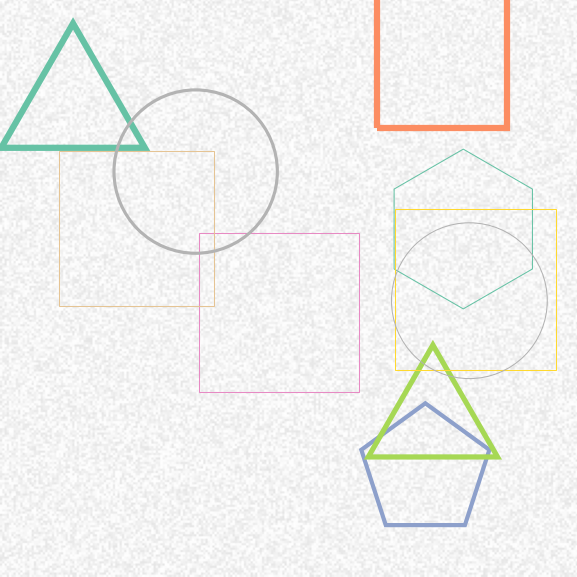[{"shape": "triangle", "thickness": 3, "radius": 0.72, "center": [0.126, 0.815]}, {"shape": "hexagon", "thickness": 0.5, "radius": 0.69, "center": [0.802, 0.603]}, {"shape": "square", "thickness": 3, "radius": 0.56, "center": [0.766, 0.89]}, {"shape": "pentagon", "thickness": 2, "radius": 0.58, "center": [0.737, 0.184]}, {"shape": "square", "thickness": 0.5, "radius": 0.69, "center": [0.484, 0.458]}, {"shape": "triangle", "thickness": 2.5, "radius": 0.65, "center": [0.75, 0.272]}, {"shape": "square", "thickness": 0.5, "radius": 0.7, "center": [0.823, 0.497]}, {"shape": "square", "thickness": 0.5, "radius": 0.67, "center": [0.237, 0.604]}, {"shape": "circle", "thickness": 0.5, "radius": 0.67, "center": [0.813, 0.478]}, {"shape": "circle", "thickness": 1.5, "radius": 0.71, "center": [0.339, 0.702]}]